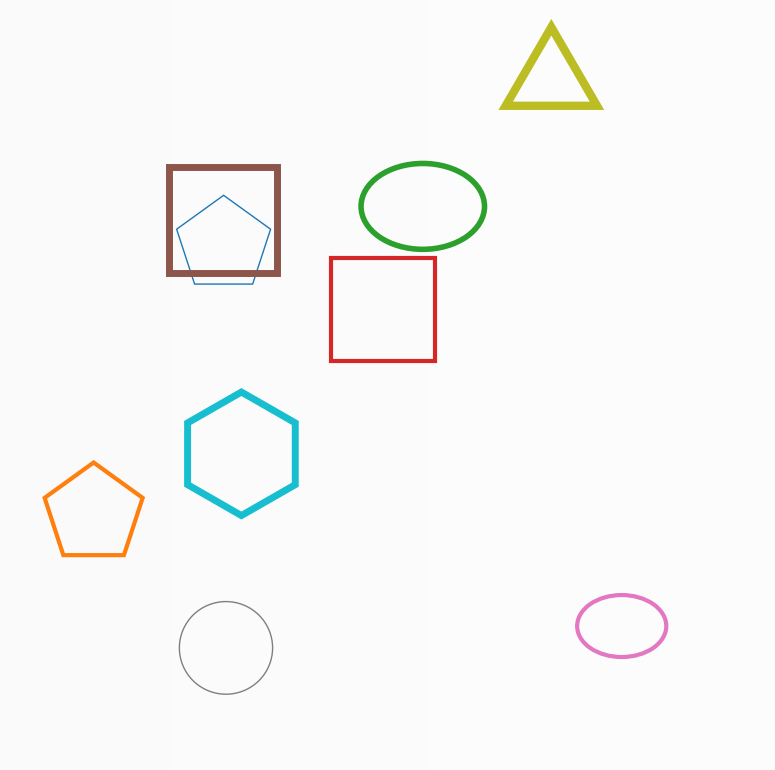[{"shape": "pentagon", "thickness": 0.5, "radius": 0.32, "center": [0.289, 0.683]}, {"shape": "pentagon", "thickness": 1.5, "radius": 0.33, "center": [0.121, 0.333]}, {"shape": "oval", "thickness": 2, "radius": 0.4, "center": [0.546, 0.732]}, {"shape": "square", "thickness": 1.5, "radius": 0.34, "center": [0.494, 0.598]}, {"shape": "square", "thickness": 2.5, "radius": 0.35, "center": [0.288, 0.715]}, {"shape": "oval", "thickness": 1.5, "radius": 0.29, "center": [0.802, 0.187]}, {"shape": "circle", "thickness": 0.5, "radius": 0.3, "center": [0.292, 0.159]}, {"shape": "triangle", "thickness": 3, "radius": 0.34, "center": [0.711, 0.897]}, {"shape": "hexagon", "thickness": 2.5, "radius": 0.4, "center": [0.312, 0.411]}]